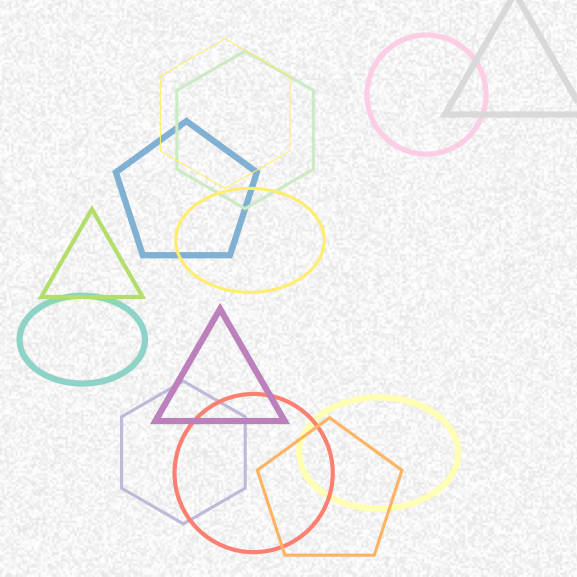[{"shape": "oval", "thickness": 3, "radius": 0.54, "center": [0.142, 0.411]}, {"shape": "oval", "thickness": 3, "radius": 0.69, "center": [0.656, 0.215]}, {"shape": "hexagon", "thickness": 1.5, "radius": 0.62, "center": [0.318, 0.216]}, {"shape": "circle", "thickness": 2, "radius": 0.69, "center": [0.439, 0.18]}, {"shape": "pentagon", "thickness": 3, "radius": 0.64, "center": [0.323, 0.661]}, {"shape": "pentagon", "thickness": 1.5, "radius": 0.66, "center": [0.571, 0.144]}, {"shape": "triangle", "thickness": 2, "radius": 0.51, "center": [0.159, 0.536]}, {"shape": "circle", "thickness": 2.5, "radius": 0.52, "center": [0.739, 0.835]}, {"shape": "triangle", "thickness": 3, "radius": 0.7, "center": [0.892, 0.871]}, {"shape": "triangle", "thickness": 3, "radius": 0.65, "center": [0.381, 0.335]}, {"shape": "hexagon", "thickness": 1.5, "radius": 0.68, "center": [0.424, 0.774]}, {"shape": "hexagon", "thickness": 0.5, "radius": 0.65, "center": [0.39, 0.803]}, {"shape": "oval", "thickness": 1.5, "radius": 0.64, "center": [0.433, 0.583]}]